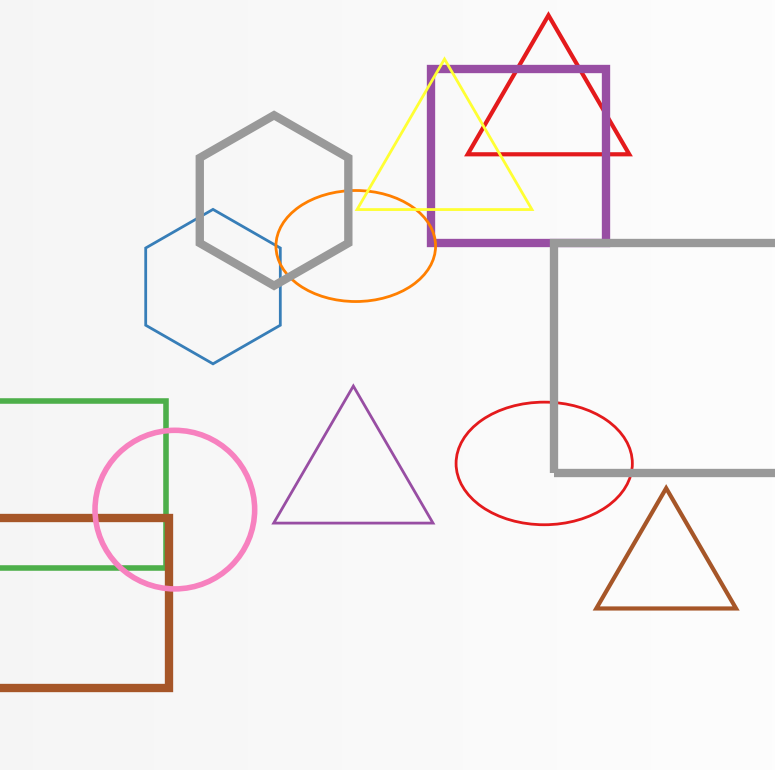[{"shape": "oval", "thickness": 1, "radius": 0.57, "center": [0.702, 0.398]}, {"shape": "triangle", "thickness": 1.5, "radius": 0.6, "center": [0.708, 0.86]}, {"shape": "hexagon", "thickness": 1, "radius": 0.5, "center": [0.275, 0.628]}, {"shape": "square", "thickness": 2, "radius": 0.54, "center": [0.106, 0.371]}, {"shape": "square", "thickness": 3, "radius": 0.56, "center": [0.669, 0.797]}, {"shape": "triangle", "thickness": 1, "radius": 0.59, "center": [0.456, 0.38]}, {"shape": "oval", "thickness": 1, "radius": 0.51, "center": [0.459, 0.681]}, {"shape": "triangle", "thickness": 1, "radius": 0.65, "center": [0.574, 0.793]}, {"shape": "triangle", "thickness": 1.5, "radius": 0.52, "center": [0.86, 0.262]}, {"shape": "square", "thickness": 3, "radius": 0.55, "center": [0.108, 0.217]}, {"shape": "circle", "thickness": 2, "radius": 0.51, "center": [0.226, 0.338]}, {"shape": "hexagon", "thickness": 3, "radius": 0.55, "center": [0.354, 0.74]}, {"shape": "square", "thickness": 3, "radius": 0.75, "center": [0.865, 0.535]}]